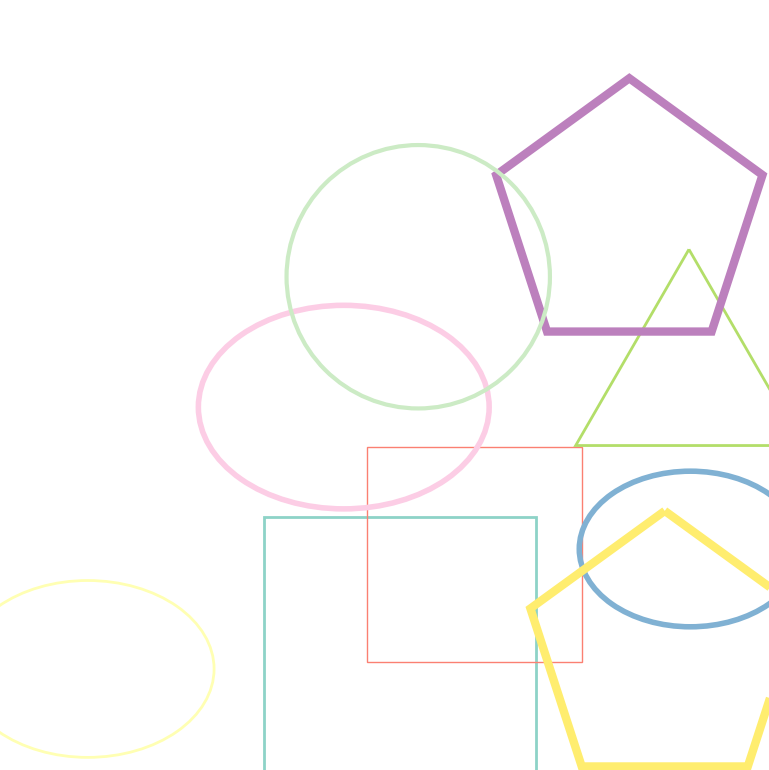[{"shape": "square", "thickness": 1, "radius": 0.88, "center": [0.52, 0.152]}, {"shape": "oval", "thickness": 1, "radius": 0.82, "center": [0.114, 0.131]}, {"shape": "square", "thickness": 0.5, "radius": 0.7, "center": [0.616, 0.28]}, {"shape": "oval", "thickness": 2, "radius": 0.72, "center": [0.897, 0.287]}, {"shape": "triangle", "thickness": 1, "radius": 0.85, "center": [0.895, 0.506]}, {"shape": "oval", "thickness": 2, "radius": 0.94, "center": [0.446, 0.471]}, {"shape": "pentagon", "thickness": 3, "radius": 0.91, "center": [0.817, 0.717]}, {"shape": "circle", "thickness": 1.5, "radius": 0.86, "center": [0.543, 0.641]}, {"shape": "pentagon", "thickness": 3, "radius": 0.92, "center": [0.863, 0.153]}]